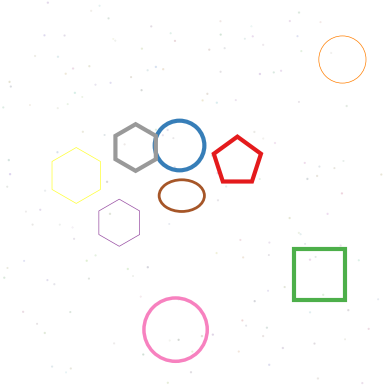[{"shape": "pentagon", "thickness": 3, "radius": 0.32, "center": [0.617, 0.581]}, {"shape": "circle", "thickness": 3, "radius": 0.32, "center": [0.466, 0.622]}, {"shape": "square", "thickness": 3, "radius": 0.33, "center": [0.83, 0.287]}, {"shape": "hexagon", "thickness": 0.5, "radius": 0.31, "center": [0.31, 0.421]}, {"shape": "circle", "thickness": 0.5, "radius": 0.31, "center": [0.889, 0.845]}, {"shape": "hexagon", "thickness": 0.5, "radius": 0.36, "center": [0.198, 0.544]}, {"shape": "oval", "thickness": 2, "radius": 0.29, "center": [0.472, 0.492]}, {"shape": "circle", "thickness": 2.5, "radius": 0.41, "center": [0.456, 0.144]}, {"shape": "hexagon", "thickness": 3, "radius": 0.3, "center": [0.352, 0.617]}]